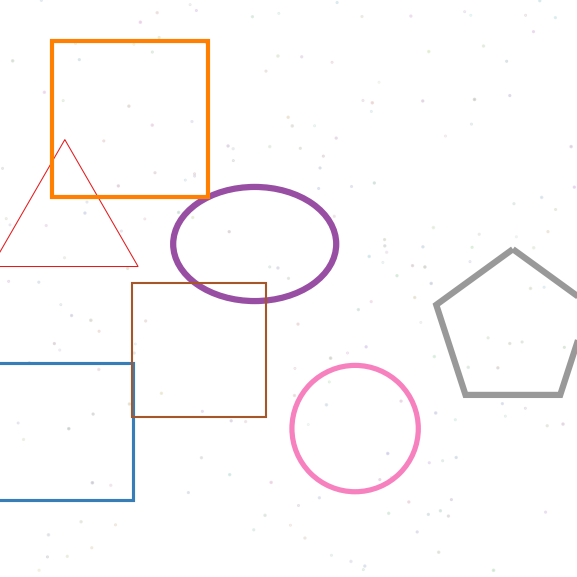[{"shape": "triangle", "thickness": 0.5, "radius": 0.73, "center": [0.112, 0.611]}, {"shape": "square", "thickness": 1.5, "radius": 0.6, "center": [0.111, 0.252]}, {"shape": "oval", "thickness": 3, "radius": 0.71, "center": [0.441, 0.577]}, {"shape": "square", "thickness": 2, "radius": 0.67, "center": [0.225, 0.793]}, {"shape": "square", "thickness": 1, "radius": 0.58, "center": [0.345, 0.394]}, {"shape": "circle", "thickness": 2.5, "radius": 0.55, "center": [0.615, 0.257]}, {"shape": "pentagon", "thickness": 3, "radius": 0.7, "center": [0.888, 0.428]}]